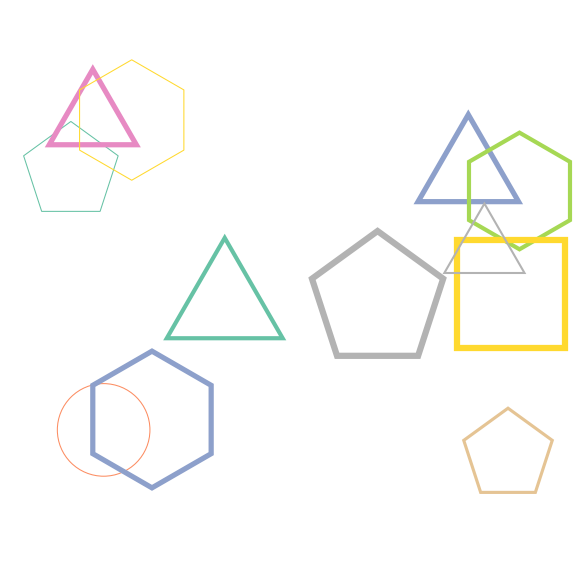[{"shape": "pentagon", "thickness": 0.5, "radius": 0.43, "center": [0.123, 0.703]}, {"shape": "triangle", "thickness": 2, "radius": 0.58, "center": [0.389, 0.471]}, {"shape": "circle", "thickness": 0.5, "radius": 0.4, "center": [0.179, 0.255]}, {"shape": "hexagon", "thickness": 2.5, "radius": 0.59, "center": [0.263, 0.273]}, {"shape": "triangle", "thickness": 2.5, "radius": 0.5, "center": [0.811, 0.7]}, {"shape": "triangle", "thickness": 2.5, "radius": 0.44, "center": [0.161, 0.792]}, {"shape": "hexagon", "thickness": 2, "radius": 0.5, "center": [0.9, 0.668]}, {"shape": "square", "thickness": 3, "radius": 0.47, "center": [0.885, 0.491]}, {"shape": "hexagon", "thickness": 0.5, "radius": 0.52, "center": [0.228, 0.791]}, {"shape": "pentagon", "thickness": 1.5, "radius": 0.4, "center": [0.88, 0.212]}, {"shape": "triangle", "thickness": 1, "radius": 0.4, "center": [0.839, 0.567]}, {"shape": "pentagon", "thickness": 3, "radius": 0.6, "center": [0.654, 0.48]}]